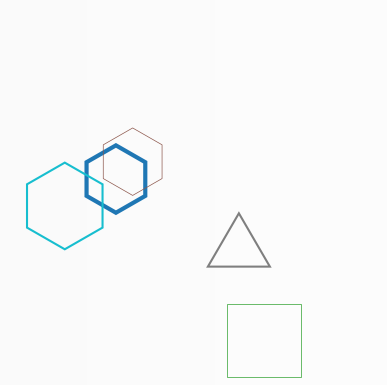[{"shape": "hexagon", "thickness": 3, "radius": 0.44, "center": [0.299, 0.535]}, {"shape": "square", "thickness": 0.5, "radius": 0.48, "center": [0.68, 0.116]}, {"shape": "hexagon", "thickness": 0.5, "radius": 0.44, "center": [0.342, 0.58]}, {"shape": "triangle", "thickness": 1.5, "radius": 0.46, "center": [0.616, 0.354]}, {"shape": "hexagon", "thickness": 1.5, "radius": 0.56, "center": [0.167, 0.465]}]